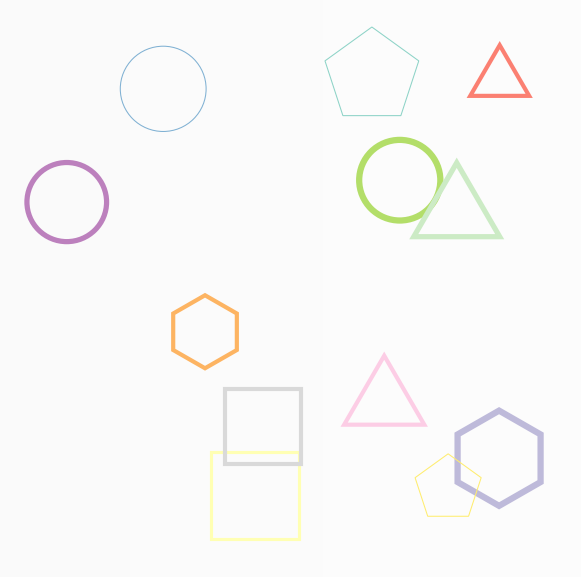[{"shape": "pentagon", "thickness": 0.5, "radius": 0.42, "center": [0.64, 0.868]}, {"shape": "square", "thickness": 1.5, "radius": 0.38, "center": [0.439, 0.141]}, {"shape": "hexagon", "thickness": 3, "radius": 0.41, "center": [0.859, 0.206]}, {"shape": "triangle", "thickness": 2, "radius": 0.29, "center": [0.86, 0.862]}, {"shape": "circle", "thickness": 0.5, "radius": 0.37, "center": [0.281, 0.845]}, {"shape": "hexagon", "thickness": 2, "radius": 0.32, "center": [0.353, 0.425]}, {"shape": "circle", "thickness": 3, "radius": 0.35, "center": [0.688, 0.687]}, {"shape": "triangle", "thickness": 2, "radius": 0.4, "center": [0.661, 0.304]}, {"shape": "square", "thickness": 2, "radius": 0.33, "center": [0.452, 0.26]}, {"shape": "circle", "thickness": 2.5, "radius": 0.34, "center": [0.115, 0.649]}, {"shape": "triangle", "thickness": 2.5, "radius": 0.43, "center": [0.786, 0.632]}, {"shape": "pentagon", "thickness": 0.5, "radius": 0.3, "center": [0.771, 0.154]}]